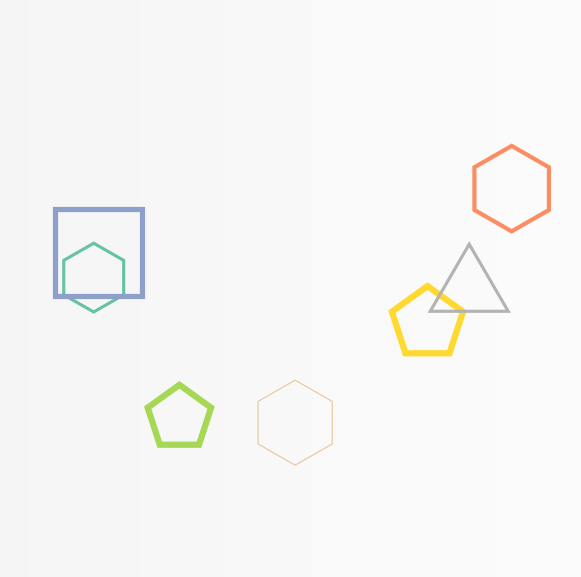[{"shape": "hexagon", "thickness": 1.5, "radius": 0.3, "center": [0.161, 0.518]}, {"shape": "hexagon", "thickness": 2, "radius": 0.37, "center": [0.88, 0.673]}, {"shape": "square", "thickness": 2.5, "radius": 0.37, "center": [0.17, 0.562]}, {"shape": "pentagon", "thickness": 3, "radius": 0.29, "center": [0.309, 0.275]}, {"shape": "pentagon", "thickness": 3, "radius": 0.32, "center": [0.735, 0.439]}, {"shape": "hexagon", "thickness": 0.5, "radius": 0.37, "center": [0.508, 0.267]}, {"shape": "triangle", "thickness": 1.5, "radius": 0.39, "center": [0.807, 0.499]}]